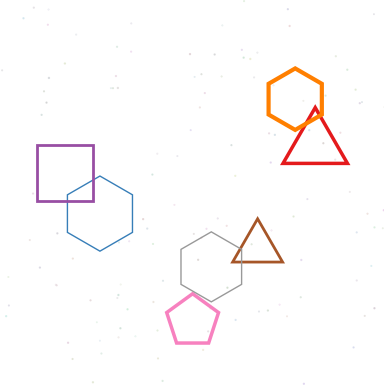[{"shape": "triangle", "thickness": 2.5, "radius": 0.48, "center": [0.819, 0.624]}, {"shape": "hexagon", "thickness": 1, "radius": 0.49, "center": [0.26, 0.445]}, {"shape": "square", "thickness": 2, "radius": 0.36, "center": [0.168, 0.55]}, {"shape": "hexagon", "thickness": 3, "radius": 0.4, "center": [0.767, 0.742]}, {"shape": "triangle", "thickness": 2, "radius": 0.37, "center": [0.669, 0.357]}, {"shape": "pentagon", "thickness": 2.5, "radius": 0.35, "center": [0.5, 0.166]}, {"shape": "hexagon", "thickness": 1, "radius": 0.45, "center": [0.549, 0.307]}]